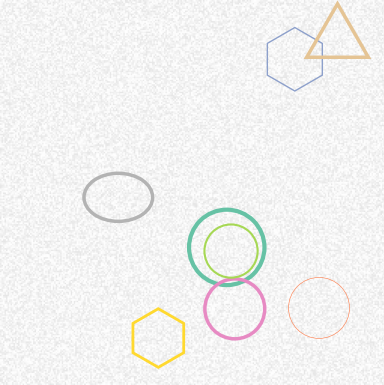[{"shape": "circle", "thickness": 3, "radius": 0.49, "center": [0.589, 0.357]}, {"shape": "circle", "thickness": 0.5, "radius": 0.4, "center": [0.829, 0.2]}, {"shape": "hexagon", "thickness": 1, "radius": 0.41, "center": [0.766, 0.846]}, {"shape": "circle", "thickness": 2.5, "radius": 0.39, "center": [0.61, 0.198]}, {"shape": "circle", "thickness": 1.5, "radius": 0.35, "center": [0.6, 0.348]}, {"shape": "hexagon", "thickness": 2, "radius": 0.38, "center": [0.411, 0.122]}, {"shape": "triangle", "thickness": 2.5, "radius": 0.46, "center": [0.877, 0.898]}, {"shape": "oval", "thickness": 2.5, "radius": 0.45, "center": [0.307, 0.487]}]